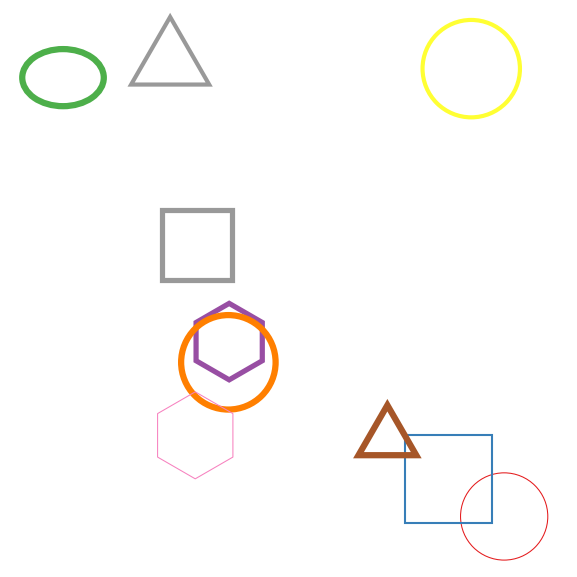[{"shape": "circle", "thickness": 0.5, "radius": 0.38, "center": [0.873, 0.105]}, {"shape": "square", "thickness": 1, "radius": 0.38, "center": [0.777, 0.17]}, {"shape": "oval", "thickness": 3, "radius": 0.35, "center": [0.109, 0.865]}, {"shape": "hexagon", "thickness": 2.5, "radius": 0.33, "center": [0.397, 0.408]}, {"shape": "circle", "thickness": 3, "radius": 0.41, "center": [0.395, 0.372]}, {"shape": "circle", "thickness": 2, "radius": 0.42, "center": [0.816, 0.88]}, {"shape": "triangle", "thickness": 3, "radius": 0.29, "center": [0.671, 0.24]}, {"shape": "hexagon", "thickness": 0.5, "radius": 0.38, "center": [0.338, 0.245]}, {"shape": "triangle", "thickness": 2, "radius": 0.39, "center": [0.295, 0.892]}, {"shape": "square", "thickness": 2.5, "radius": 0.3, "center": [0.342, 0.575]}]